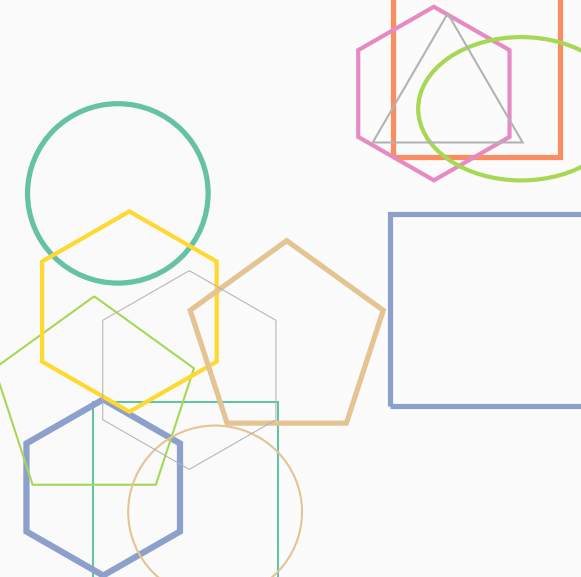[{"shape": "circle", "thickness": 2.5, "radius": 0.78, "center": [0.203, 0.664]}, {"shape": "square", "thickness": 1, "radius": 0.8, "center": [0.319, 0.143]}, {"shape": "square", "thickness": 2.5, "radius": 0.72, "center": [0.82, 0.87]}, {"shape": "square", "thickness": 2.5, "radius": 0.83, "center": [0.838, 0.462]}, {"shape": "hexagon", "thickness": 3, "radius": 0.76, "center": [0.178, 0.155]}, {"shape": "hexagon", "thickness": 2, "radius": 0.75, "center": [0.746, 0.837]}, {"shape": "oval", "thickness": 2, "radius": 0.89, "center": [0.897, 0.811]}, {"shape": "pentagon", "thickness": 1, "radius": 0.9, "center": [0.162, 0.306]}, {"shape": "hexagon", "thickness": 2, "radius": 0.87, "center": [0.223, 0.46]}, {"shape": "circle", "thickness": 1, "radius": 0.75, "center": [0.37, 0.113]}, {"shape": "pentagon", "thickness": 2.5, "radius": 0.87, "center": [0.493, 0.408]}, {"shape": "hexagon", "thickness": 0.5, "radius": 0.86, "center": [0.326, 0.358]}, {"shape": "triangle", "thickness": 1, "radius": 0.74, "center": [0.77, 0.827]}]